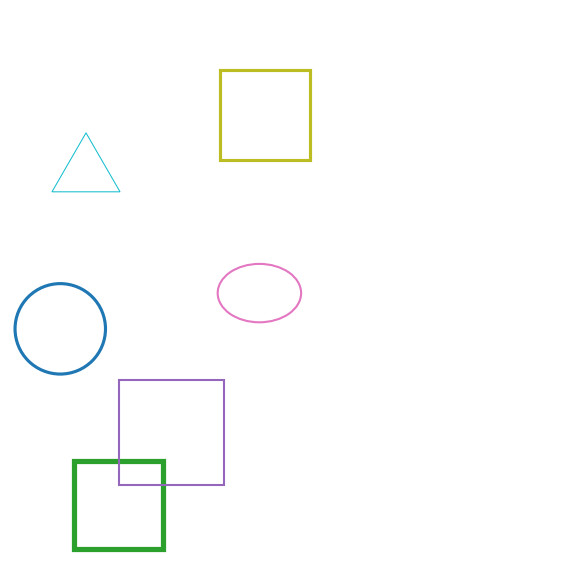[{"shape": "circle", "thickness": 1.5, "radius": 0.39, "center": [0.104, 0.43]}, {"shape": "square", "thickness": 2.5, "radius": 0.38, "center": [0.205, 0.125]}, {"shape": "square", "thickness": 1, "radius": 0.46, "center": [0.296, 0.25]}, {"shape": "oval", "thickness": 1, "radius": 0.36, "center": [0.449, 0.492]}, {"shape": "square", "thickness": 1.5, "radius": 0.39, "center": [0.459, 0.8]}, {"shape": "triangle", "thickness": 0.5, "radius": 0.34, "center": [0.149, 0.701]}]